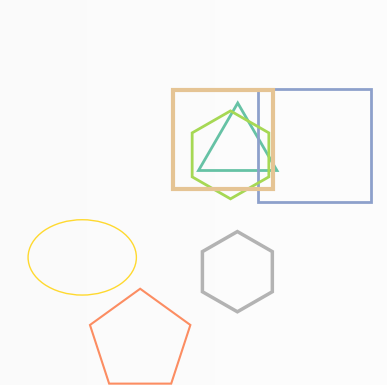[{"shape": "triangle", "thickness": 2, "radius": 0.58, "center": [0.614, 0.616]}, {"shape": "pentagon", "thickness": 1.5, "radius": 0.68, "center": [0.362, 0.114]}, {"shape": "square", "thickness": 2, "radius": 0.73, "center": [0.811, 0.622]}, {"shape": "hexagon", "thickness": 2, "radius": 0.57, "center": [0.595, 0.598]}, {"shape": "oval", "thickness": 1, "radius": 0.7, "center": [0.212, 0.331]}, {"shape": "square", "thickness": 3, "radius": 0.65, "center": [0.575, 0.637]}, {"shape": "hexagon", "thickness": 2.5, "radius": 0.52, "center": [0.613, 0.294]}]